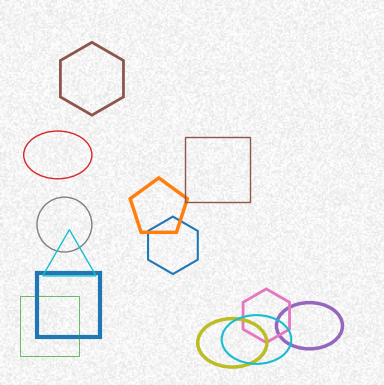[{"shape": "hexagon", "thickness": 1.5, "radius": 0.37, "center": [0.449, 0.363]}, {"shape": "square", "thickness": 3, "radius": 0.41, "center": [0.179, 0.207]}, {"shape": "pentagon", "thickness": 2.5, "radius": 0.39, "center": [0.412, 0.46]}, {"shape": "square", "thickness": 0.5, "radius": 0.38, "center": [0.128, 0.153]}, {"shape": "oval", "thickness": 1, "radius": 0.44, "center": [0.15, 0.598]}, {"shape": "oval", "thickness": 2.5, "radius": 0.43, "center": [0.804, 0.154]}, {"shape": "hexagon", "thickness": 2, "radius": 0.47, "center": [0.239, 0.795]}, {"shape": "square", "thickness": 1, "radius": 0.42, "center": [0.565, 0.559]}, {"shape": "hexagon", "thickness": 2, "radius": 0.35, "center": [0.692, 0.18]}, {"shape": "circle", "thickness": 1, "radius": 0.36, "center": [0.167, 0.417]}, {"shape": "oval", "thickness": 2.5, "radius": 0.45, "center": [0.603, 0.11]}, {"shape": "triangle", "thickness": 1, "radius": 0.4, "center": [0.18, 0.323]}, {"shape": "oval", "thickness": 1.5, "radius": 0.45, "center": [0.666, 0.118]}]